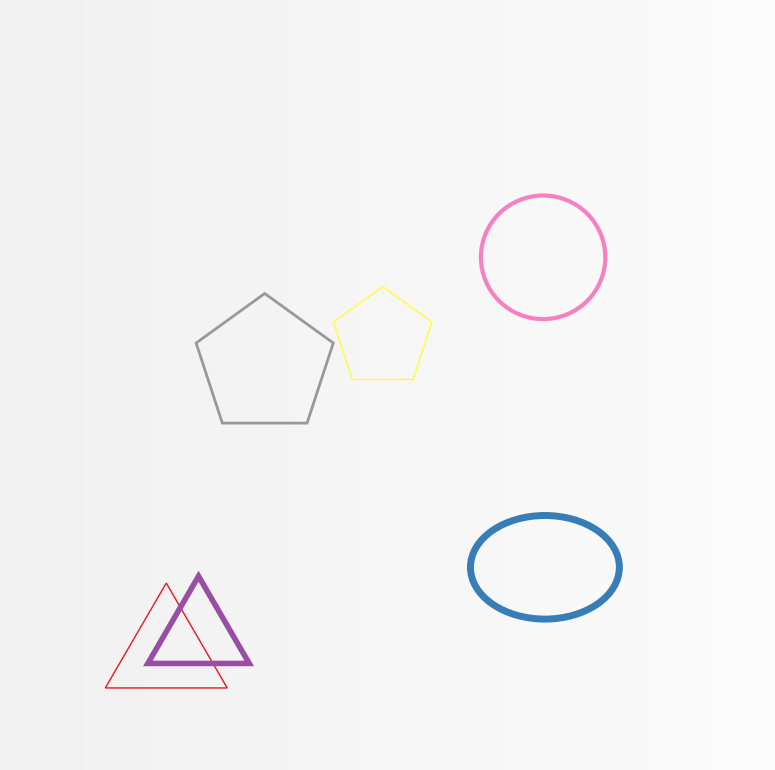[{"shape": "triangle", "thickness": 0.5, "radius": 0.45, "center": [0.215, 0.152]}, {"shape": "oval", "thickness": 2.5, "radius": 0.48, "center": [0.703, 0.263]}, {"shape": "triangle", "thickness": 2, "radius": 0.38, "center": [0.256, 0.176]}, {"shape": "pentagon", "thickness": 0.5, "radius": 0.33, "center": [0.494, 0.561]}, {"shape": "circle", "thickness": 1.5, "radius": 0.4, "center": [0.701, 0.666]}, {"shape": "pentagon", "thickness": 1, "radius": 0.47, "center": [0.342, 0.526]}]